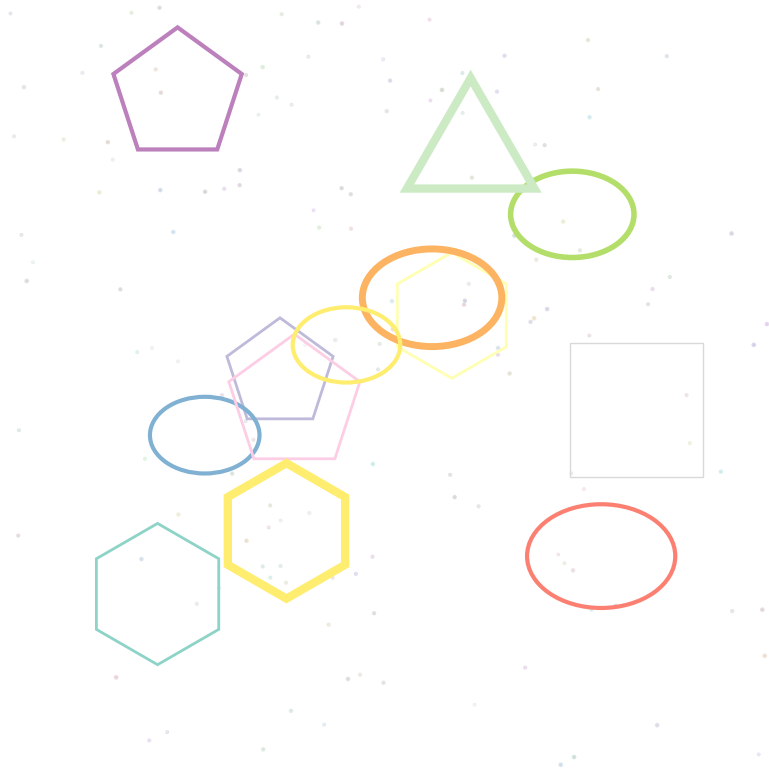[{"shape": "hexagon", "thickness": 1, "radius": 0.46, "center": [0.205, 0.228]}, {"shape": "hexagon", "thickness": 1, "radius": 0.41, "center": [0.587, 0.59]}, {"shape": "pentagon", "thickness": 1, "radius": 0.36, "center": [0.364, 0.515]}, {"shape": "oval", "thickness": 1.5, "radius": 0.48, "center": [0.781, 0.278]}, {"shape": "oval", "thickness": 1.5, "radius": 0.36, "center": [0.266, 0.435]}, {"shape": "oval", "thickness": 2.5, "radius": 0.45, "center": [0.561, 0.613]}, {"shape": "oval", "thickness": 2, "radius": 0.4, "center": [0.743, 0.722]}, {"shape": "pentagon", "thickness": 1, "radius": 0.45, "center": [0.382, 0.477]}, {"shape": "square", "thickness": 0.5, "radius": 0.43, "center": [0.827, 0.468]}, {"shape": "pentagon", "thickness": 1.5, "radius": 0.44, "center": [0.231, 0.877]}, {"shape": "triangle", "thickness": 3, "radius": 0.48, "center": [0.611, 0.803]}, {"shape": "oval", "thickness": 1.5, "radius": 0.35, "center": [0.45, 0.552]}, {"shape": "hexagon", "thickness": 3, "radius": 0.44, "center": [0.372, 0.311]}]